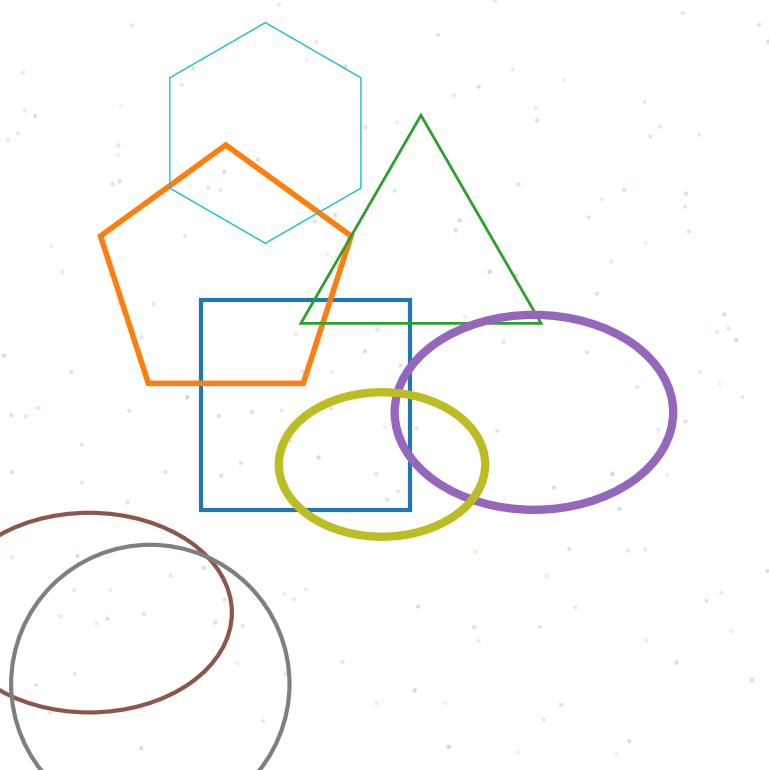[{"shape": "square", "thickness": 1.5, "radius": 0.68, "center": [0.397, 0.474]}, {"shape": "pentagon", "thickness": 2, "radius": 0.86, "center": [0.293, 0.641]}, {"shape": "triangle", "thickness": 1, "radius": 0.9, "center": [0.547, 0.67]}, {"shape": "oval", "thickness": 3, "radius": 0.9, "center": [0.693, 0.465]}, {"shape": "oval", "thickness": 1.5, "radius": 0.93, "center": [0.116, 0.204]}, {"shape": "circle", "thickness": 1.5, "radius": 0.9, "center": [0.195, 0.112]}, {"shape": "oval", "thickness": 3, "radius": 0.67, "center": [0.496, 0.397]}, {"shape": "hexagon", "thickness": 0.5, "radius": 0.72, "center": [0.345, 0.827]}]